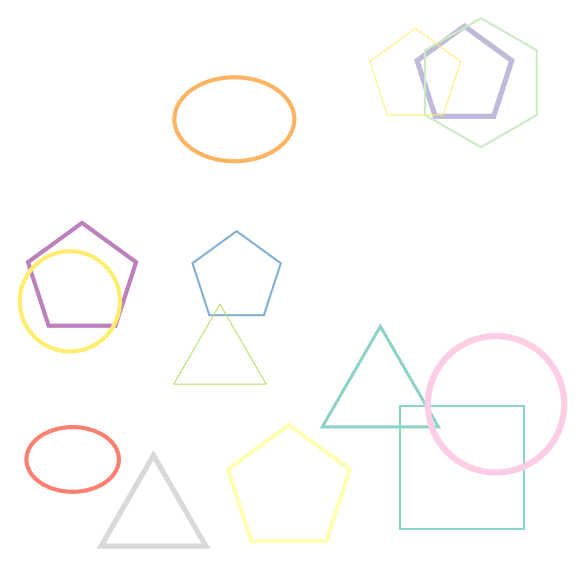[{"shape": "square", "thickness": 1, "radius": 0.54, "center": [0.8, 0.19]}, {"shape": "triangle", "thickness": 1.5, "radius": 0.58, "center": [0.659, 0.318]}, {"shape": "pentagon", "thickness": 2, "radius": 0.55, "center": [0.5, 0.152]}, {"shape": "pentagon", "thickness": 2.5, "radius": 0.43, "center": [0.804, 0.868]}, {"shape": "oval", "thickness": 2, "radius": 0.4, "center": [0.126, 0.204]}, {"shape": "pentagon", "thickness": 1, "radius": 0.4, "center": [0.41, 0.518]}, {"shape": "oval", "thickness": 2, "radius": 0.52, "center": [0.406, 0.793]}, {"shape": "triangle", "thickness": 0.5, "radius": 0.46, "center": [0.381, 0.38]}, {"shape": "circle", "thickness": 3, "radius": 0.59, "center": [0.859, 0.299]}, {"shape": "triangle", "thickness": 2.5, "radius": 0.52, "center": [0.266, 0.106]}, {"shape": "pentagon", "thickness": 2, "radius": 0.49, "center": [0.142, 0.515]}, {"shape": "hexagon", "thickness": 1, "radius": 0.56, "center": [0.833, 0.856]}, {"shape": "circle", "thickness": 2, "radius": 0.43, "center": [0.121, 0.477]}, {"shape": "pentagon", "thickness": 0.5, "radius": 0.41, "center": [0.719, 0.867]}]